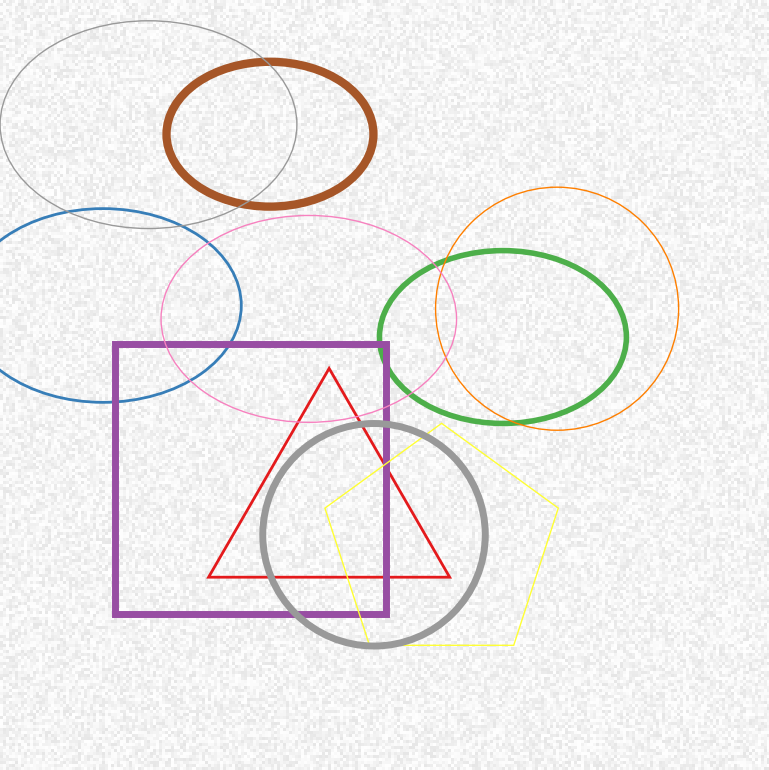[{"shape": "triangle", "thickness": 1, "radius": 0.9, "center": [0.427, 0.341]}, {"shape": "oval", "thickness": 1, "radius": 0.9, "center": [0.134, 0.603]}, {"shape": "oval", "thickness": 2, "radius": 0.8, "center": [0.653, 0.562]}, {"shape": "square", "thickness": 2.5, "radius": 0.88, "center": [0.325, 0.378]}, {"shape": "circle", "thickness": 0.5, "radius": 0.79, "center": [0.724, 0.599]}, {"shape": "pentagon", "thickness": 0.5, "radius": 0.8, "center": [0.574, 0.291]}, {"shape": "oval", "thickness": 3, "radius": 0.67, "center": [0.351, 0.826]}, {"shape": "oval", "thickness": 0.5, "radius": 0.96, "center": [0.401, 0.586]}, {"shape": "circle", "thickness": 2.5, "radius": 0.72, "center": [0.486, 0.305]}, {"shape": "oval", "thickness": 0.5, "radius": 0.96, "center": [0.193, 0.838]}]